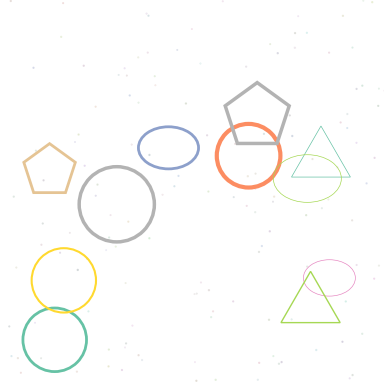[{"shape": "circle", "thickness": 2, "radius": 0.41, "center": [0.142, 0.117]}, {"shape": "triangle", "thickness": 0.5, "radius": 0.44, "center": [0.834, 0.584]}, {"shape": "circle", "thickness": 3, "radius": 0.41, "center": [0.646, 0.596]}, {"shape": "oval", "thickness": 2, "radius": 0.39, "center": [0.438, 0.616]}, {"shape": "oval", "thickness": 0.5, "radius": 0.34, "center": [0.856, 0.278]}, {"shape": "triangle", "thickness": 1, "radius": 0.44, "center": [0.807, 0.206]}, {"shape": "oval", "thickness": 0.5, "radius": 0.44, "center": [0.798, 0.536]}, {"shape": "circle", "thickness": 1.5, "radius": 0.42, "center": [0.166, 0.272]}, {"shape": "pentagon", "thickness": 2, "radius": 0.35, "center": [0.129, 0.557]}, {"shape": "circle", "thickness": 2.5, "radius": 0.49, "center": [0.303, 0.469]}, {"shape": "pentagon", "thickness": 2.5, "radius": 0.44, "center": [0.668, 0.698]}]